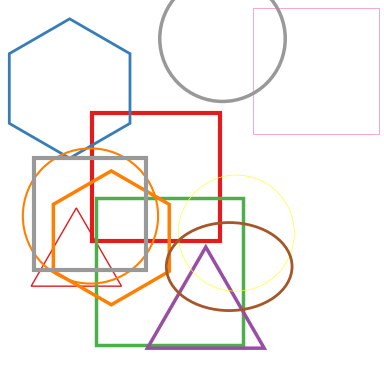[{"shape": "triangle", "thickness": 1, "radius": 0.68, "center": [0.198, 0.324]}, {"shape": "square", "thickness": 3, "radius": 0.83, "center": [0.405, 0.541]}, {"shape": "hexagon", "thickness": 2, "radius": 0.9, "center": [0.181, 0.77]}, {"shape": "square", "thickness": 2.5, "radius": 0.95, "center": [0.441, 0.294]}, {"shape": "triangle", "thickness": 2.5, "radius": 0.88, "center": [0.535, 0.183]}, {"shape": "circle", "thickness": 1.5, "radius": 0.88, "center": [0.235, 0.439]}, {"shape": "hexagon", "thickness": 2.5, "radius": 0.87, "center": [0.289, 0.382]}, {"shape": "circle", "thickness": 0.5, "radius": 0.75, "center": [0.614, 0.395]}, {"shape": "oval", "thickness": 2, "radius": 0.82, "center": [0.595, 0.308]}, {"shape": "square", "thickness": 0.5, "radius": 0.82, "center": [0.821, 0.815]}, {"shape": "square", "thickness": 3, "radius": 0.73, "center": [0.233, 0.444]}, {"shape": "circle", "thickness": 2.5, "radius": 0.81, "center": [0.578, 0.9]}]